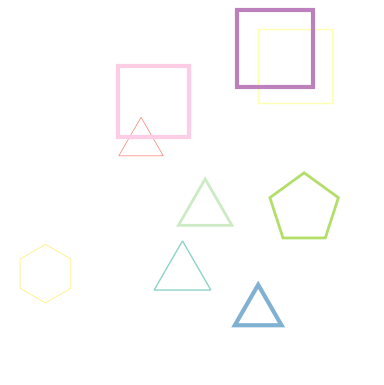[{"shape": "triangle", "thickness": 1, "radius": 0.43, "center": [0.474, 0.289]}, {"shape": "square", "thickness": 1, "radius": 0.48, "center": [0.767, 0.828]}, {"shape": "triangle", "thickness": 0.5, "radius": 0.33, "center": [0.366, 0.629]}, {"shape": "triangle", "thickness": 3, "radius": 0.35, "center": [0.671, 0.19]}, {"shape": "pentagon", "thickness": 2, "radius": 0.47, "center": [0.79, 0.458]}, {"shape": "square", "thickness": 3, "radius": 0.46, "center": [0.399, 0.736]}, {"shape": "square", "thickness": 3, "radius": 0.5, "center": [0.715, 0.874]}, {"shape": "triangle", "thickness": 2, "radius": 0.4, "center": [0.533, 0.455]}, {"shape": "hexagon", "thickness": 0.5, "radius": 0.38, "center": [0.118, 0.289]}]